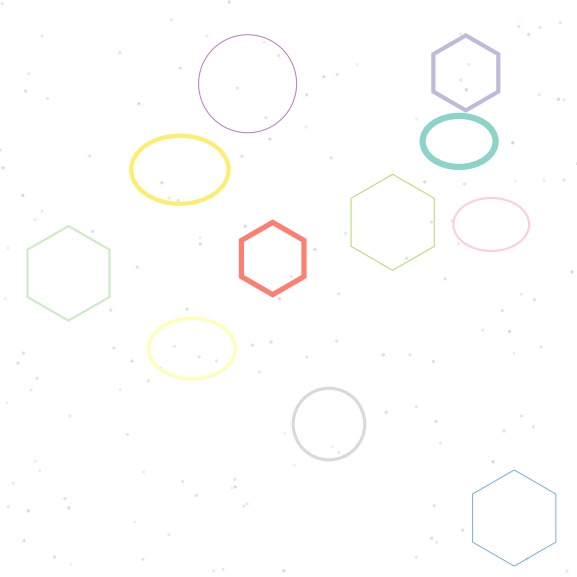[{"shape": "oval", "thickness": 3, "radius": 0.32, "center": [0.795, 0.754]}, {"shape": "oval", "thickness": 1.5, "radius": 0.38, "center": [0.332, 0.395]}, {"shape": "hexagon", "thickness": 2, "radius": 0.32, "center": [0.807, 0.873]}, {"shape": "hexagon", "thickness": 2.5, "radius": 0.31, "center": [0.472, 0.552]}, {"shape": "hexagon", "thickness": 0.5, "radius": 0.42, "center": [0.89, 0.102]}, {"shape": "hexagon", "thickness": 0.5, "radius": 0.42, "center": [0.68, 0.614]}, {"shape": "oval", "thickness": 1, "radius": 0.33, "center": [0.851, 0.61]}, {"shape": "circle", "thickness": 1.5, "radius": 0.31, "center": [0.57, 0.265]}, {"shape": "circle", "thickness": 0.5, "radius": 0.42, "center": [0.429, 0.854]}, {"shape": "hexagon", "thickness": 1, "radius": 0.41, "center": [0.119, 0.526]}, {"shape": "oval", "thickness": 2, "radius": 0.42, "center": [0.311, 0.705]}]